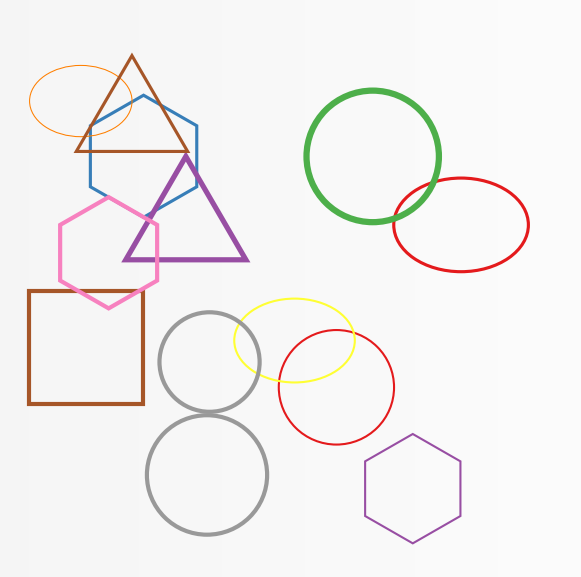[{"shape": "circle", "thickness": 1, "radius": 0.5, "center": [0.579, 0.328]}, {"shape": "oval", "thickness": 1.5, "radius": 0.58, "center": [0.793, 0.61]}, {"shape": "hexagon", "thickness": 1.5, "radius": 0.53, "center": [0.247, 0.729]}, {"shape": "circle", "thickness": 3, "radius": 0.57, "center": [0.641, 0.728]}, {"shape": "hexagon", "thickness": 1, "radius": 0.47, "center": [0.71, 0.153]}, {"shape": "triangle", "thickness": 2.5, "radius": 0.6, "center": [0.32, 0.609]}, {"shape": "oval", "thickness": 0.5, "radius": 0.44, "center": [0.139, 0.824]}, {"shape": "oval", "thickness": 1, "radius": 0.52, "center": [0.507, 0.409]}, {"shape": "triangle", "thickness": 1.5, "radius": 0.55, "center": [0.227, 0.792]}, {"shape": "square", "thickness": 2, "radius": 0.49, "center": [0.148, 0.397]}, {"shape": "hexagon", "thickness": 2, "radius": 0.48, "center": [0.187, 0.561]}, {"shape": "circle", "thickness": 2, "radius": 0.43, "center": [0.361, 0.372]}, {"shape": "circle", "thickness": 2, "radius": 0.52, "center": [0.356, 0.177]}]